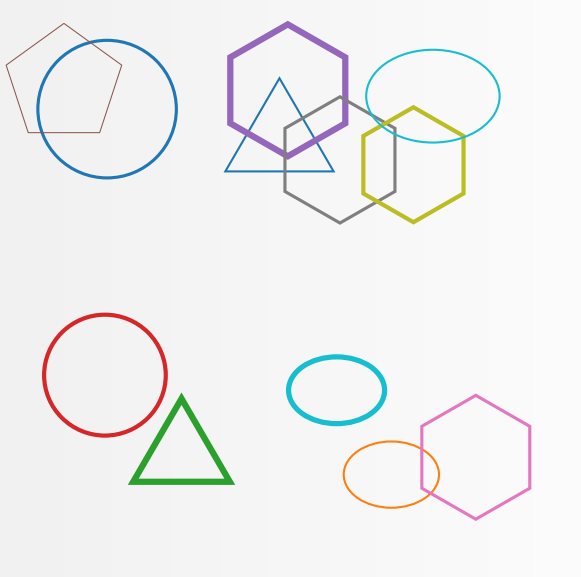[{"shape": "circle", "thickness": 1.5, "radius": 0.6, "center": [0.184, 0.81]}, {"shape": "triangle", "thickness": 1, "radius": 0.54, "center": [0.481, 0.756]}, {"shape": "oval", "thickness": 1, "radius": 0.41, "center": [0.673, 0.177]}, {"shape": "triangle", "thickness": 3, "radius": 0.48, "center": [0.312, 0.213]}, {"shape": "circle", "thickness": 2, "radius": 0.52, "center": [0.181, 0.35]}, {"shape": "hexagon", "thickness": 3, "radius": 0.57, "center": [0.495, 0.843]}, {"shape": "pentagon", "thickness": 0.5, "radius": 0.52, "center": [0.11, 0.854]}, {"shape": "hexagon", "thickness": 1.5, "radius": 0.54, "center": [0.819, 0.207]}, {"shape": "hexagon", "thickness": 1.5, "radius": 0.55, "center": [0.585, 0.722]}, {"shape": "hexagon", "thickness": 2, "radius": 0.5, "center": [0.711, 0.714]}, {"shape": "oval", "thickness": 2.5, "radius": 0.41, "center": [0.579, 0.323]}, {"shape": "oval", "thickness": 1, "radius": 0.57, "center": [0.745, 0.833]}]